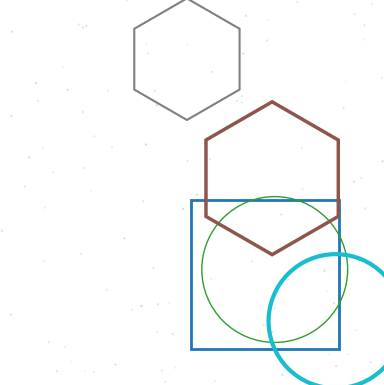[{"shape": "square", "thickness": 2, "radius": 0.97, "center": [0.688, 0.287]}, {"shape": "circle", "thickness": 1, "radius": 0.95, "center": [0.714, 0.3]}, {"shape": "hexagon", "thickness": 2.5, "radius": 0.99, "center": [0.707, 0.537]}, {"shape": "hexagon", "thickness": 1.5, "radius": 0.79, "center": [0.486, 0.846]}, {"shape": "circle", "thickness": 3, "radius": 0.87, "center": [0.872, 0.166]}]